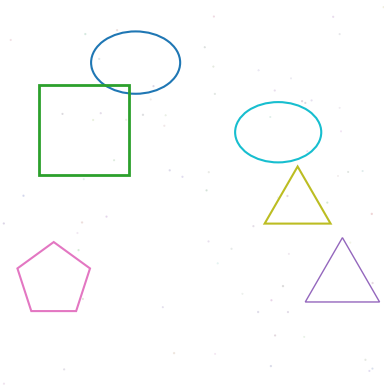[{"shape": "oval", "thickness": 1.5, "radius": 0.58, "center": [0.352, 0.837]}, {"shape": "square", "thickness": 2, "radius": 0.59, "center": [0.218, 0.662]}, {"shape": "triangle", "thickness": 1, "radius": 0.56, "center": [0.889, 0.271]}, {"shape": "pentagon", "thickness": 1.5, "radius": 0.5, "center": [0.14, 0.272]}, {"shape": "triangle", "thickness": 1.5, "radius": 0.49, "center": [0.773, 0.469]}, {"shape": "oval", "thickness": 1.5, "radius": 0.56, "center": [0.723, 0.657]}]